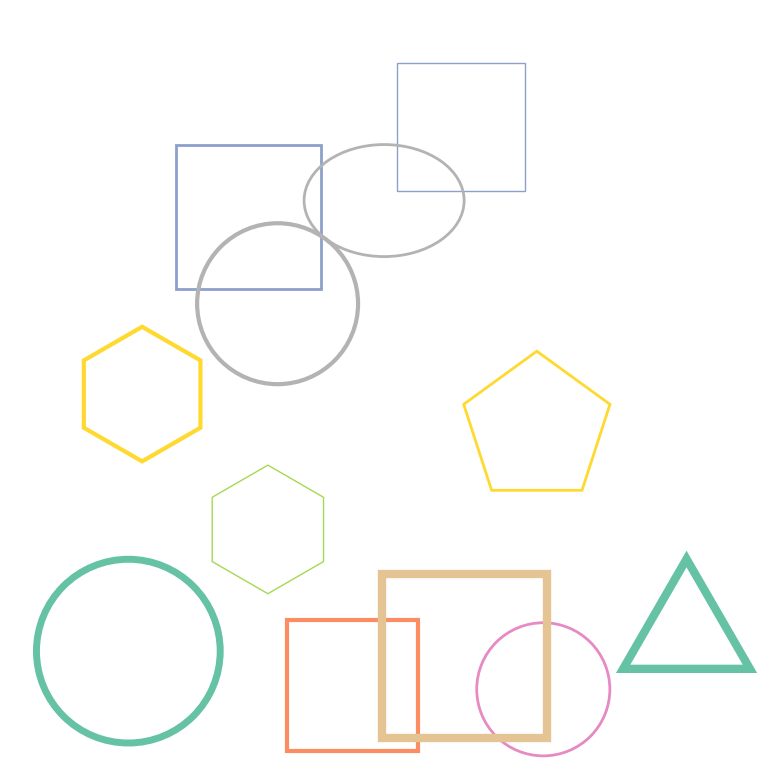[{"shape": "circle", "thickness": 2.5, "radius": 0.6, "center": [0.167, 0.154]}, {"shape": "triangle", "thickness": 3, "radius": 0.48, "center": [0.892, 0.179]}, {"shape": "square", "thickness": 1.5, "radius": 0.43, "center": [0.457, 0.11]}, {"shape": "square", "thickness": 1, "radius": 0.47, "center": [0.323, 0.718]}, {"shape": "square", "thickness": 0.5, "radius": 0.42, "center": [0.598, 0.835]}, {"shape": "circle", "thickness": 1, "radius": 0.43, "center": [0.706, 0.105]}, {"shape": "hexagon", "thickness": 0.5, "radius": 0.42, "center": [0.348, 0.312]}, {"shape": "hexagon", "thickness": 1.5, "radius": 0.44, "center": [0.185, 0.488]}, {"shape": "pentagon", "thickness": 1, "radius": 0.5, "center": [0.697, 0.444]}, {"shape": "square", "thickness": 3, "radius": 0.53, "center": [0.603, 0.148]}, {"shape": "oval", "thickness": 1, "radius": 0.52, "center": [0.499, 0.74]}, {"shape": "circle", "thickness": 1.5, "radius": 0.52, "center": [0.361, 0.606]}]